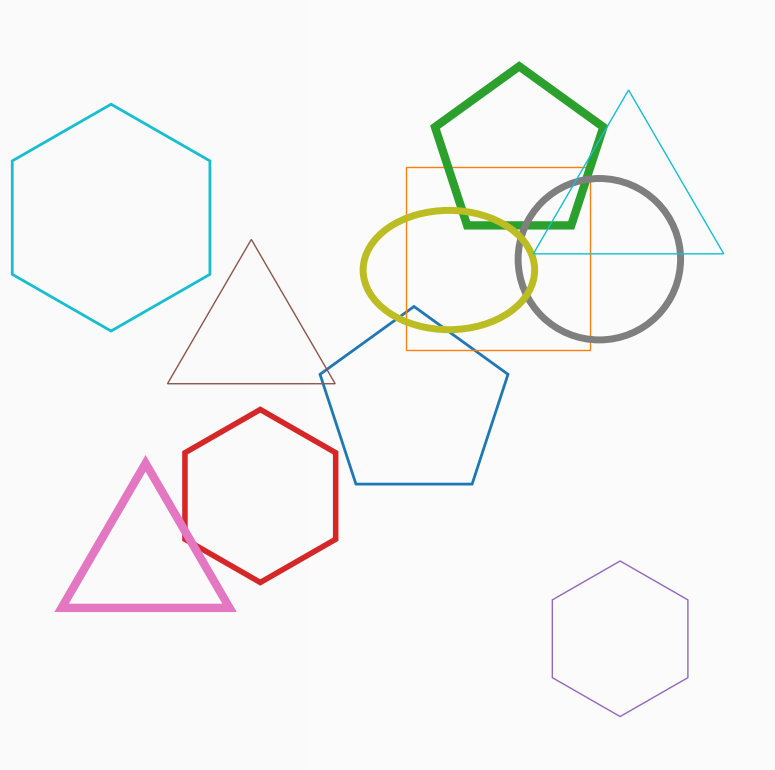[{"shape": "pentagon", "thickness": 1, "radius": 0.64, "center": [0.534, 0.474]}, {"shape": "square", "thickness": 0.5, "radius": 0.59, "center": [0.643, 0.664]}, {"shape": "pentagon", "thickness": 3, "radius": 0.57, "center": [0.67, 0.8]}, {"shape": "hexagon", "thickness": 2, "radius": 0.56, "center": [0.336, 0.356]}, {"shape": "hexagon", "thickness": 0.5, "radius": 0.5, "center": [0.8, 0.17]}, {"shape": "triangle", "thickness": 0.5, "radius": 0.62, "center": [0.324, 0.564]}, {"shape": "triangle", "thickness": 3, "radius": 0.63, "center": [0.188, 0.273]}, {"shape": "circle", "thickness": 2.5, "radius": 0.52, "center": [0.773, 0.663]}, {"shape": "oval", "thickness": 2.5, "radius": 0.55, "center": [0.579, 0.649]}, {"shape": "hexagon", "thickness": 1, "radius": 0.74, "center": [0.143, 0.717]}, {"shape": "triangle", "thickness": 0.5, "radius": 0.71, "center": [0.811, 0.741]}]